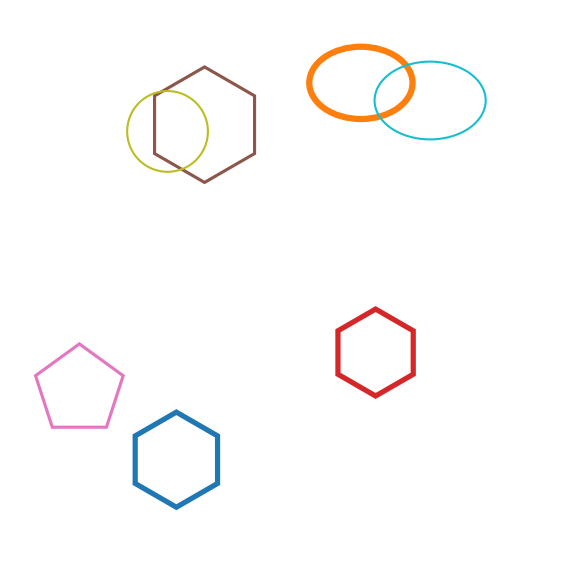[{"shape": "hexagon", "thickness": 2.5, "radius": 0.41, "center": [0.305, 0.203]}, {"shape": "oval", "thickness": 3, "radius": 0.45, "center": [0.625, 0.856]}, {"shape": "hexagon", "thickness": 2.5, "radius": 0.38, "center": [0.65, 0.389]}, {"shape": "hexagon", "thickness": 1.5, "radius": 0.5, "center": [0.354, 0.783]}, {"shape": "pentagon", "thickness": 1.5, "radius": 0.4, "center": [0.137, 0.324]}, {"shape": "circle", "thickness": 1, "radius": 0.35, "center": [0.29, 0.772]}, {"shape": "oval", "thickness": 1, "radius": 0.48, "center": [0.745, 0.825]}]